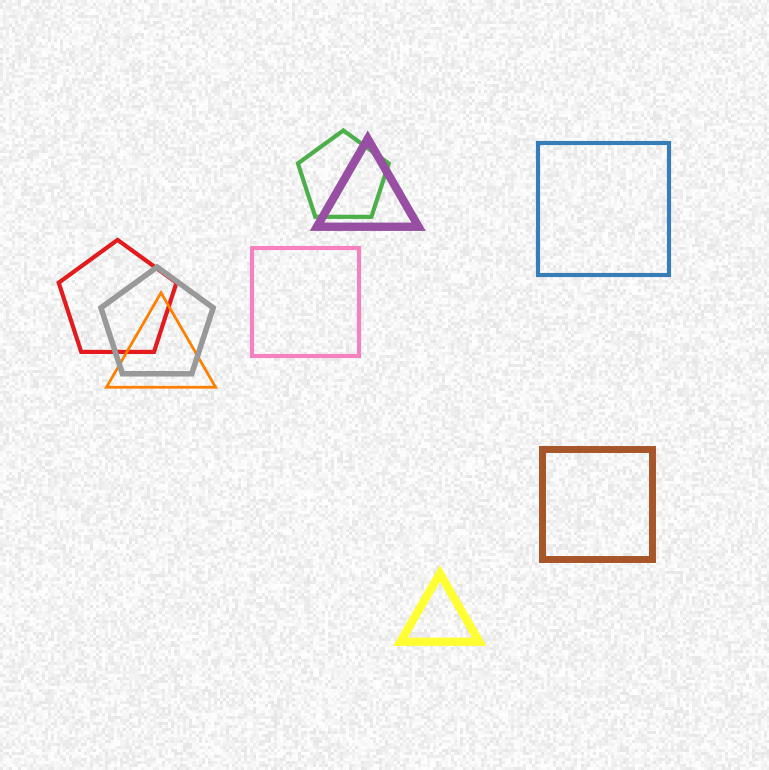[{"shape": "pentagon", "thickness": 1.5, "radius": 0.4, "center": [0.153, 0.608]}, {"shape": "square", "thickness": 1.5, "radius": 0.43, "center": [0.784, 0.728]}, {"shape": "pentagon", "thickness": 1.5, "radius": 0.31, "center": [0.446, 0.769]}, {"shape": "triangle", "thickness": 3, "radius": 0.38, "center": [0.478, 0.744]}, {"shape": "triangle", "thickness": 1, "radius": 0.41, "center": [0.209, 0.538]}, {"shape": "triangle", "thickness": 3, "radius": 0.3, "center": [0.571, 0.196]}, {"shape": "square", "thickness": 2.5, "radius": 0.36, "center": [0.775, 0.345]}, {"shape": "square", "thickness": 1.5, "radius": 0.35, "center": [0.397, 0.608]}, {"shape": "pentagon", "thickness": 2, "radius": 0.38, "center": [0.204, 0.577]}]